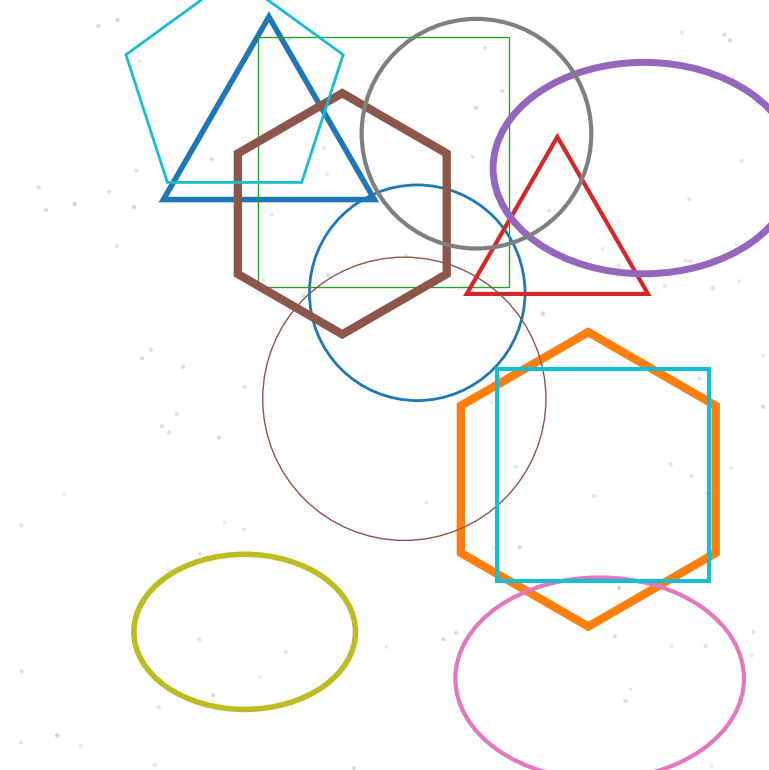[{"shape": "triangle", "thickness": 2, "radius": 0.79, "center": [0.349, 0.82]}, {"shape": "circle", "thickness": 1, "radius": 0.7, "center": [0.542, 0.62]}, {"shape": "hexagon", "thickness": 3, "radius": 0.96, "center": [0.764, 0.377]}, {"shape": "square", "thickness": 0.5, "radius": 0.81, "center": [0.498, 0.79]}, {"shape": "triangle", "thickness": 1.5, "radius": 0.68, "center": [0.724, 0.686]}, {"shape": "oval", "thickness": 2.5, "radius": 0.98, "center": [0.836, 0.782]}, {"shape": "circle", "thickness": 0.5, "radius": 0.92, "center": [0.525, 0.482]}, {"shape": "hexagon", "thickness": 3, "radius": 0.78, "center": [0.445, 0.722]}, {"shape": "oval", "thickness": 1.5, "radius": 0.94, "center": [0.779, 0.119]}, {"shape": "circle", "thickness": 1.5, "radius": 0.75, "center": [0.619, 0.826]}, {"shape": "oval", "thickness": 2, "radius": 0.72, "center": [0.318, 0.179]}, {"shape": "square", "thickness": 1.5, "radius": 0.69, "center": [0.783, 0.384]}, {"shape": "pentagon", "thickness": 1, "radius": 0.74, "center": [0.305, 0.883]}]